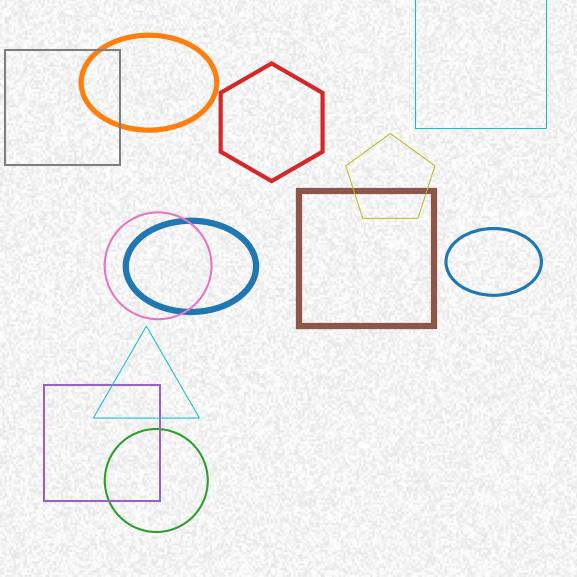[{"shape": "oval", "thickness": 3, "radius": 0.56, "center": [0.331, 0.538]}, {"shape": "oval", "thickness": 1.5, "radius": 0.41, "center": [0.855, 0.546]}, {"shape": "oval", "thickness": 2.5, "radius": 0.59, "center": [0.258, 0.856]}, {"shape": "circle", "thickness": 1, "radius": 0.45, "center": [0.271, 0.167]}, {"shape": "hexagon", "thickness": 2, "radius": 0.51, "center": [0.47, 0.787]}, {"shape": "square", "thickness": 1, "radius": 0.5, "center": [0.176, 0.232]}, {"shape": "square", "thickness": 3, "radius": 0.59, "center": [0.634, 0.552]}, {"shape": "circle", "thickness": 1, "radius": 0.46, "center": [0.274, 0.539]}, {"shape": "square", "thickness": 1, "radius": 0.5, "center": [0.108, 0.813]}, {"shape": "pentagon", "thickness": 0.5, "radius": 0.41, "center": [0.676, 0.687]}, {"shape": "triangle", "thickness": 0.5, "radius": 0.53, "center": [0.253, 0.328]}, {"shape": "square", "thickness": 0.5, "radius": 0.57, "center": [0.832, 0.891]}]